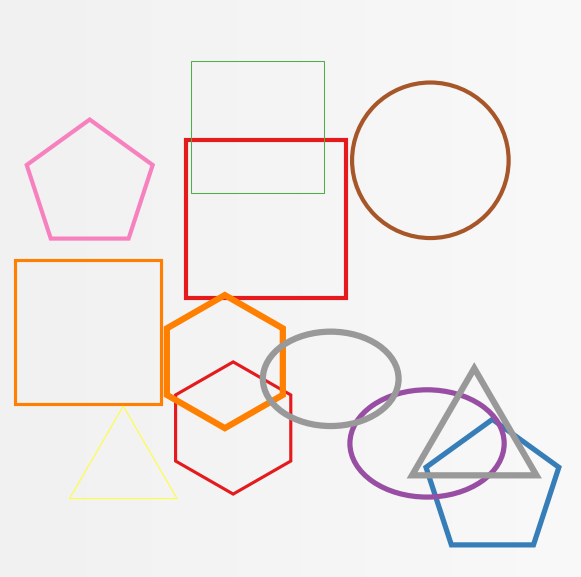[{"shape": "square", "thickness": 2, "radius": 0.68, "center": [0.458, 0.62]}, {"shape": "hexagon", "thickness": 1.5, "radius": 0.57, "center": [0.401, 0.258]}, {"shape": "pentagon", "thickness": 2.5, "radius": 0.6, "center": [0.847, 0.153]}, {"shape": "square", "thickness": 0.5, "radius": 0.57, "center": [0.443, 0.779]}, {"shape": "oval", "thickness": 2.5, "radius": 0.66, "center": [0.735, 0.231]}, {"shape": "hexagon", "thickness": 3, "radius": 0.58, "center": [0.387, 0.373]}, {"shape": "square", "thickness": 1.5, "radius": 0.62, "center": [0.151, 0.424]}, {"shape": "triangle", "thickness": 0.5, "radius": 0.53, "center": [0.212, 0.189]}, {"shape": "circle", "thickness": 2, "radius": 0.67, "center": [0.74, 0.722]}, {"shape": "pentagon", "thickness": 2, "radius": 0.57, "center": [0.154, 0.678]}, {"shape": "oval", "thickness": 3, "radius": 0.58, "center": [0.569, 0.343]}, {"shape": "triangle", "thickness": 3, "radius": 0.62, "center": [0.816, 0.238]}]